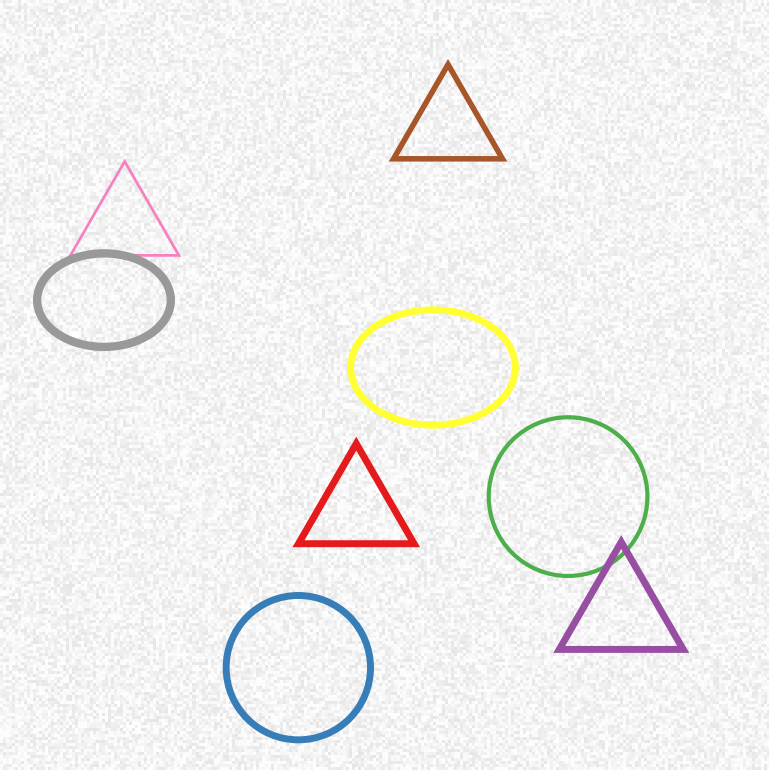[{"shape": "triangle", "thickness": 2.5, "radius": 0.43, "center": [0.463, 0.337]}, {"shape": "circle", "thickness": 2.5, "radius": 0.47, "center": [0.387, 0.133]}, {"shape": "circle", "thickness": 1.5, "radius": 0.52, "center": [0.738, 0.355]}, {"shape": "triangle", "thickness": 2.5, "radius": 0.46, "center": [0.807, 0.203]}, {"shape": "oval", "thickness": 2.5, "radius": 0.53, "center": [0.562, 0.523]}, {"shape": "triangle", "thickness": 2, "radius": 0.41, "center": [0.582, 0.835]}, {"shape": "triangle", "thickness": 1, "radius": 0.41, "center": [0.162, 0.709]}, {"shape": "oval", "thickness": 3, "radius": 0.43, "center": [0.135, 0.61]}]